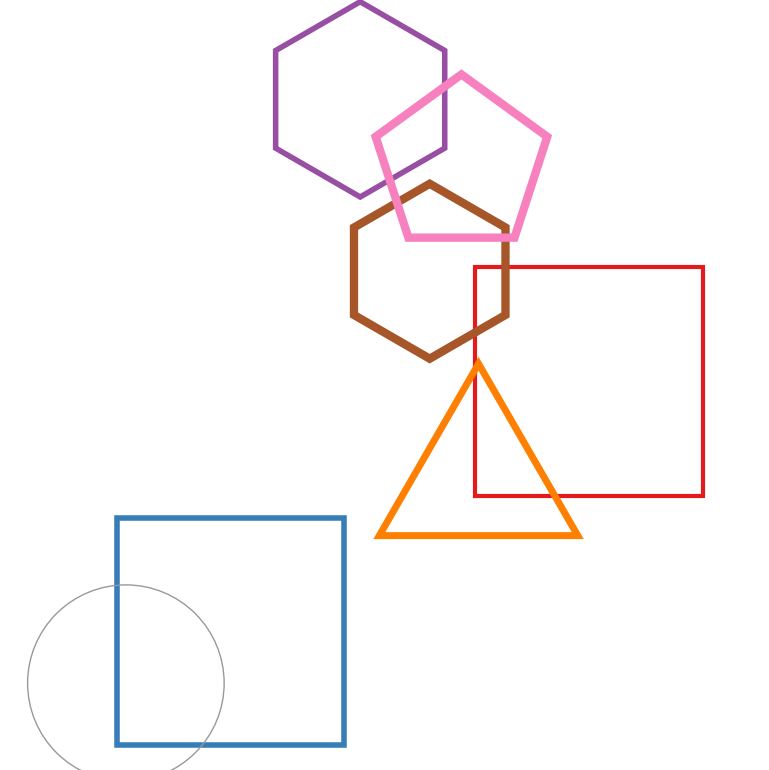[{"shape": "square", "thickness": 1.5, "radius": 0.74, "center": [0.765, 0.505]}, {"shape": "square", "thickness": 2, "radius": 0.74, "center": [0.3, 0.18]}, {"shape": "hexagon", "thickness": 2, "radius": 0.63, "center": [0.468, 0.871]}, {"shape": "triangle", "thickness": 2.5, "radius": 0.74, "center": [0.621, 0.379]}, {"shape": "hexagon", "thickness": 3, "radius": 0.57, "center": [0.558, 0.648]}, {"shape": "pentagon", "thickness": 3, "radius": 0.59, "center": [0.599, 0.786]}, {"shape": "circle", "thickness": 0.5, "radius": 0.64, "center": [0.163, 0.113]}]